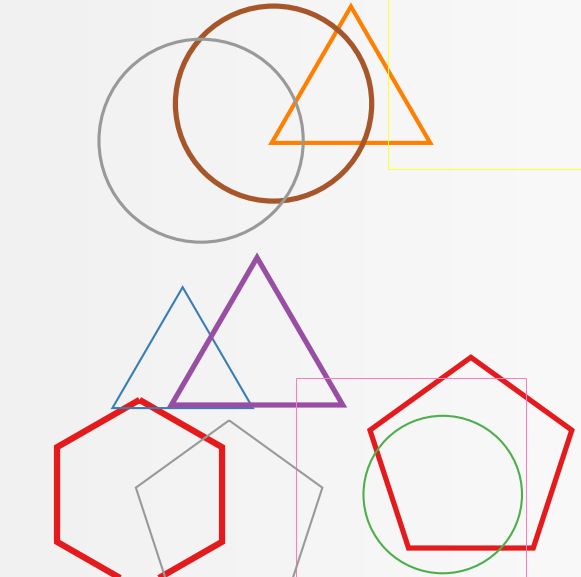[{"shape": "pentagon", "thickness": 2.5, "radius": 0.91, "center": [0.81, 0.198]}, {"shape": "hexagon", "thickness": 3, "radius": 0.82, "center": [0.24, 0.143]}, {"shape": "triangle", "thickness": 1, "radius": 0.7, "center": [0.314, 0.362]}, {"shape": "circle", "thickness": 1, "radius": 0.68, "center": [0.762, 0.143]}, {"shape": "triangle", "thickness": 2.5, "radius": 0.85, "center": [0.442, 0.383]}, {"shape": "triangle", "thickness": 2, "radius": 0.79, "center": [0.604, 0.83]}, {"shape": "square", "thickness": 0.5, "radius": 0.94, "center": [0.856, 0.896]}, {"shape": "circle", "thickness": 2.5, "radius": 0.84, "center": [0.471, 0.82]}, {"shape": "square", "thickness": 0.5, "radius": 0.99, "center": [0.707, 0.146]}, {"shape": "pentagon", "thickness": 1, "radius": 0.84, "center": [0.394, 0.103]}, {"shape": "circle", "thickness": 1.5, "radius": 0.88, "center": [0.346, 0.756]}]